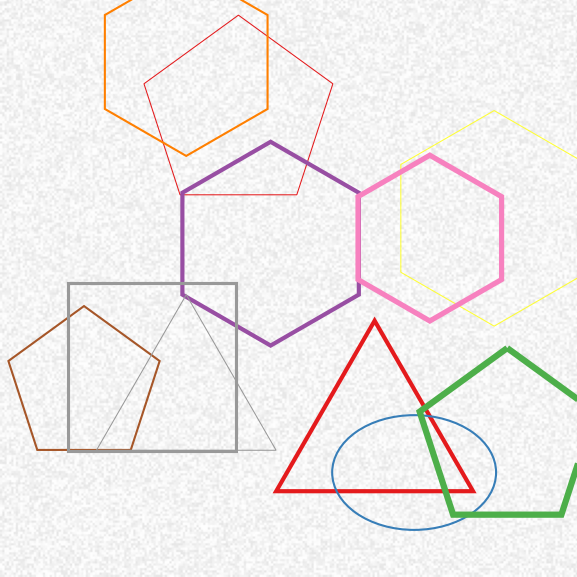[{"shape": "triangle", "thickness": 2, "radius": 0.98, "center": [0.649, 0.247]}, {"shape": "pentagon", "thickness": 0.5, "radius": 0.86, "center": [0.413, 0.801]}, {"shape": "oval", "thickness": 1, "radius": 0.71, "center": [0.717, 0.181]}, {"shape": "pentagon", "thickness": 3, "radius": 0.8, "center": [0.878, 0.237]}, {"shape": "hexagon", "thickness": 2, "radius": 0.88, "center": [0.469, 0.577]}, {"shape": "hexagon", "thickness": 1, "radius": 0.81, "center": [0.322, 0.892]}, {"shape": "hexagon", "thickness": 0.5, "radius": 0.93, "center": [0.856, 0.621]}, {"shape": "pentagon", "thickness": 1, "radius": 0.69, "center": [0.145, 0.331]}, {"shape": "hexagon", "thickness": 2.5, "radius": 0.72, "center": [0.744, 0.587]}, {"shape": "square", "thickness": 1.5, "radius": 0.73, "center": [0.263, 0.363]}, {"shape": "triangle", "thickness": 0.5, "radius": 0.9, "center": [0.323, 0.309]}]